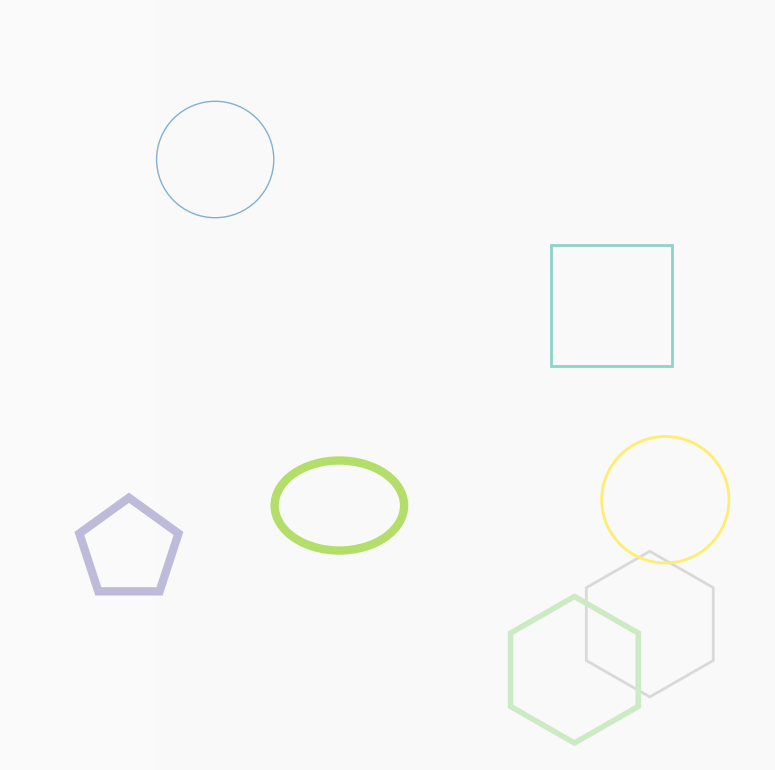[{"shape": "square", "thickness": 1, "radius": 0.39, "center": [0.789, 0.603]}, {"shape": "pentagon", "thickness": 3, "radius": 0.34, "center": [0.166, 0.286]}, {"shape": "circle", "thickness": 0.5, "radius": 0.38, "center": [0.278, 0.793]}, {"shape": "oval", "thickness": 3, "radius": 0.42, "center": [0.438, 0.344]}, {"shape": "hexagon", "thickness": 1, "radius": 0.47, "center": [0.838, 0.189]}, {"shape": "hexagon", "thickness": 2, "radius": 0.48, "center": [0.741, 0.13]}, {"shape": "circle", "thickness": 1, "radius": 0.41, "center": [0.859, 0.351]}]